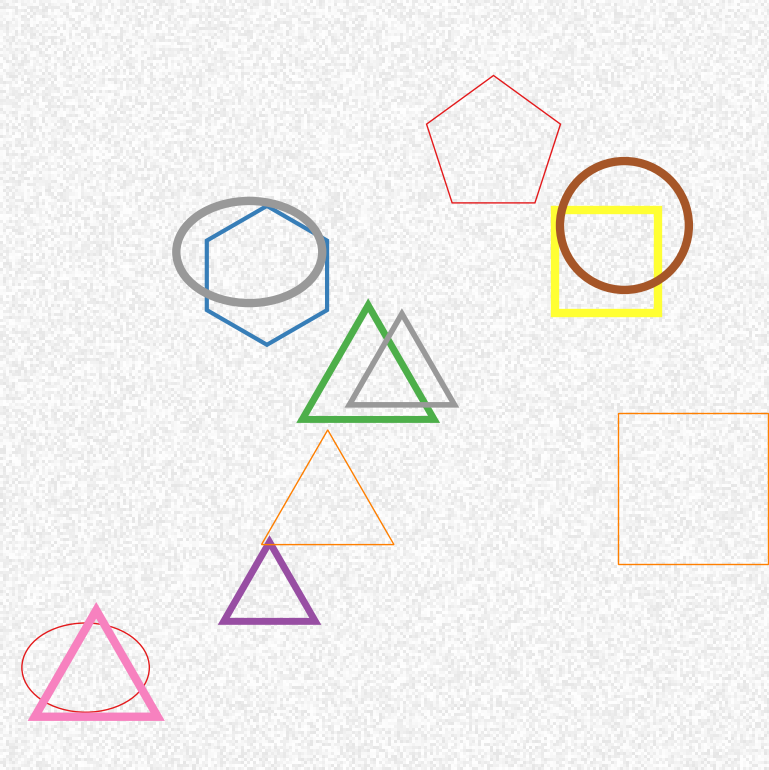[{"shape": "pentagon", "thickness": 0.5, "radius": 0.46, "center": [0.641, 0.81]}, {"shape": "oval", "thickness": 0.5, "radius": 0.41, "center": [0.111, 0.133]}, {"shape": "hexagon", "thickness": 1.5, "radius": 0.45, "center": [0.347, 0.642]}, {"shape": "triangle", "thickness": 2.5, "radius": 0.49, "center": [0.478, 0.505]}, {"shape": "triangle", "thickness": 2.5, "radius": 0.34, "center": [0.35, 0.227]}, {"shape": "square", "thickness": 0.5, "radius": 0.49, "center": [0.9, 0.366]}, {"shape": "triangle", "thickness": 0.5, "radius": 0.5, "center": [0.426, 0.342]}, {"shape": "square", "thickness": 3, "radius": 0.33, "center": [0.788, 0.661]}, {"shape": "circle", "thickness": 3, "radius": 0.42, "center": [0.811, 0.707]}, {"shape": "triangle", "thickness": 3, "radius": 0.46, "center": [0.125, 0.115]}, {"shape": "triangle", "thickness": 2, "radius": 0.39, "center": [0.522, 0.514]}, {"shape": "oval", "thickness": 3, "radius": 0.47, "center": [0.324, 0.673]}]